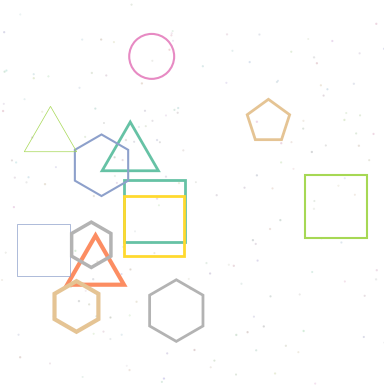[{"shape": "square", "thickness": 2, "radius": 0.4, "center": [0.402, 0.451]}, {"shape": "triangle", "thickness": 2, "radius": 0.42, "center": [0.338, 0.599]}, {"shape": "triangle", "thickness": 3, "radius": 0.43, "center": [0.248, 0.303]}, {"shape": "hexagon", "thickness": 1.5, "radius": 0.4, "center": [0.264, 0.571]}, {"shape": "square", "thickness": 0.5, "radius": 0.34, "center": [0.114, 0.351]}, {"shape": "circle", "thickness": 1.5, "radius": 0.29, "center": [0.394, 0.854]}, {"shape": "triangle", "thickness": 0.5, "radius": 0.39, "center": [0.131, 0.645]}, {"shape": "square", "thickness": 1.5, "radius": 0.4, "center": [0.873, 0.464]}, {"shape": "square", "thickness": 2, "radius": 0.39, "center": [0.4, 0.413]}, {"shape": "hexagon", "thickness": 3, "radius": 0.33, "center": [0.199, 0.204]}, {"shape": "pentagon", "thickness": 2, "radius": 0.29, "center": [0.697, 0.684]}, {"shape": "hexagon", "thickness": 2, "radius": 0.4, "center": [0.458, 0.193]}, {"shape": "hexagon", "thickness": 2.5, "radius": 0.29, "center": [0.237, 0.364]}]